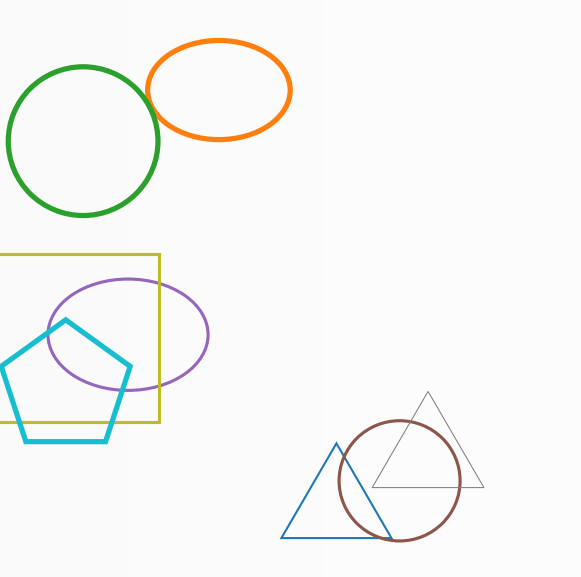[{"shape": "triangle", "thickness": 1, "radius": 0.55, "center": [0.579, 0.122]}, {"shape": "oval", "thickness": 2.5, "radius": 0.61, "center": [0.377, 0.843]}, {"shape": "circle", "thickness": 2.5, "radius": 0.64, "center": [0.143, 0.755]}, {"shape": "oval", "thickness": 1.5, "radius": 0.69, "center": [0.22, 0.42]}, {"shape": "circle", "thickness": 1.5, "radius": 0.52, "center": [0.687, 0.167]}, {"shape": "triangle", "thickness": 0.5, "radius": 0.56, "center": [0.736, 0.21]}, {"shape": "square", "thickness": 1.5, "radius": 0.73, "center": [0.128, 0.414]}, {"shape": "pentagon", "thickness": 2.5, "radius": 0.58, "center": [0.113, 0.329]}]